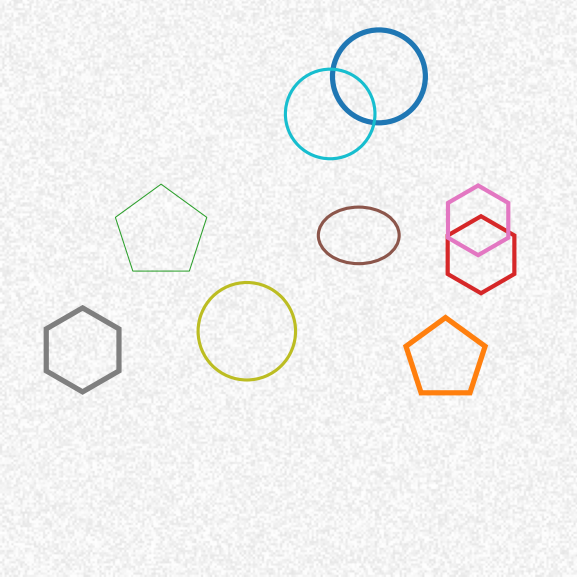[{"shape": "circle", "thickness": 2.5, "radius": 0.4, "center": [0.656, 0.867]}, {"shape": "pentagon", "thickness": 2.5, "radius": 0.36, "center": [0.771, 0.377]}, {"shape": "pentagon", "thickness": 0.5, "radius": 0.42, "center": [0.279, 0.597]}, {"shape": "hexagon", "thickness": 2, "radius": 0.33, "center": [0.833, 0.558]}, {"shape": "oval", "thickness": 1.5, "radius": 0.35, "center": [0.621, 0.592]}, {"shape": "hexagon", "thickness": 2, "radius": 0.3, "center": [0.828, 0.618]}, {"shape": "hexagon", "thickness": 2.5, "radius": 0.36, "center": [0.143, 0.393]}, {"shape": "circle", "thickness": 1.5, "radius": 0.42, "center": [0.427, 0.426]}, {"shape": "circle", "thickness": 1.5, "radius": 0.39, "center": [0.572, 0.802]}]